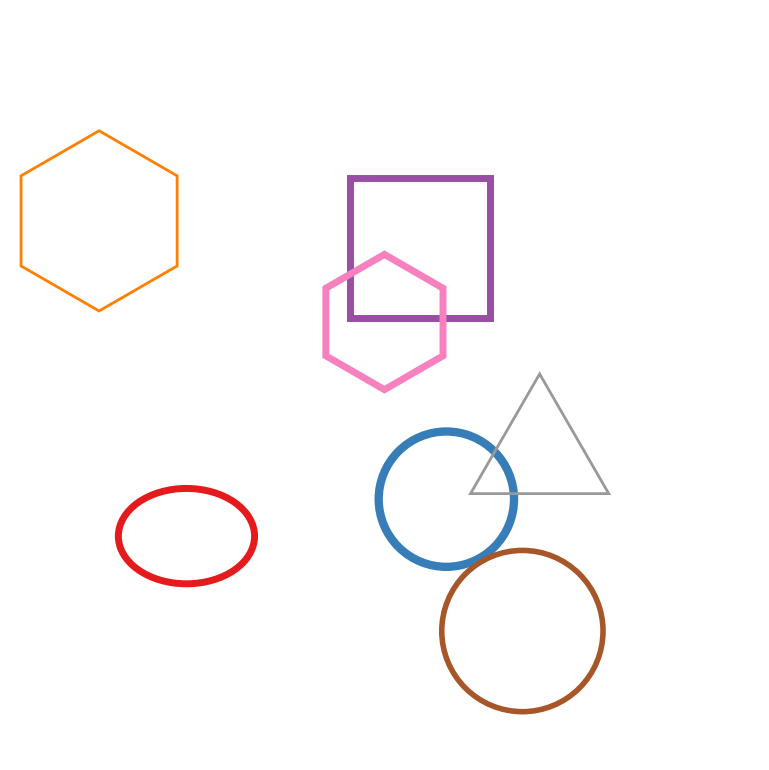[{"shape": "oval", "thickness": 2.5, "radius": 0.44, "center": [0.242, 0.304]}, {"shape": "circle", "thickness": 3, "radius": 0.44, "center": [0.58, 0.352]}, {"shape": "square", "thickness": 2.5, "radius": 0.45, "center": [0.545, 0.678]}, {"shape": "hexagon", "thickness": 1, "radius": 0.59, "center": [0.129, 0.713]}, {"shape": "circle", "thickness": 2, "radius": 0.52, "center": [0.678, 0.18]}, {"shape": "hexagon", "thickness": 2.5, "radius": 0.44, "center": [0.499, 0.582]}, {"shape": "triangle", "thickness": 1, "radius": 0.52, "center": [0.701, 0.411]}]